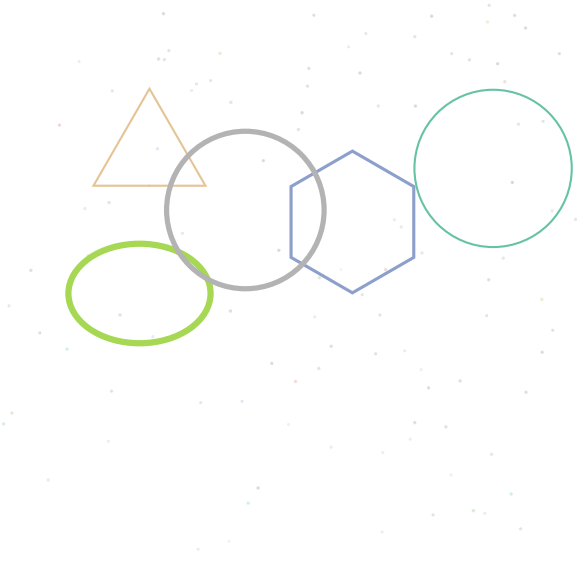[{"shape": "circle", "thickness": 1, "radius": 0.68, "center": [0.854, 0.707]}, {"shape": "hexagon", "thickness": 1.5, "radius": 0.61, "center": [0.61, 0.615]}, {"shape": "oval", "thickness": 3, "radius": 0.62, "center": [0.242, 0.491]}, {"shape": "triangle", "thickness": 1, "radius": 0.56, "center": [0.259, 0.734]}, {"shape": "circle", "thickness": 2.5, "radius": 0.68, "center": [0.425, 0.635]}]